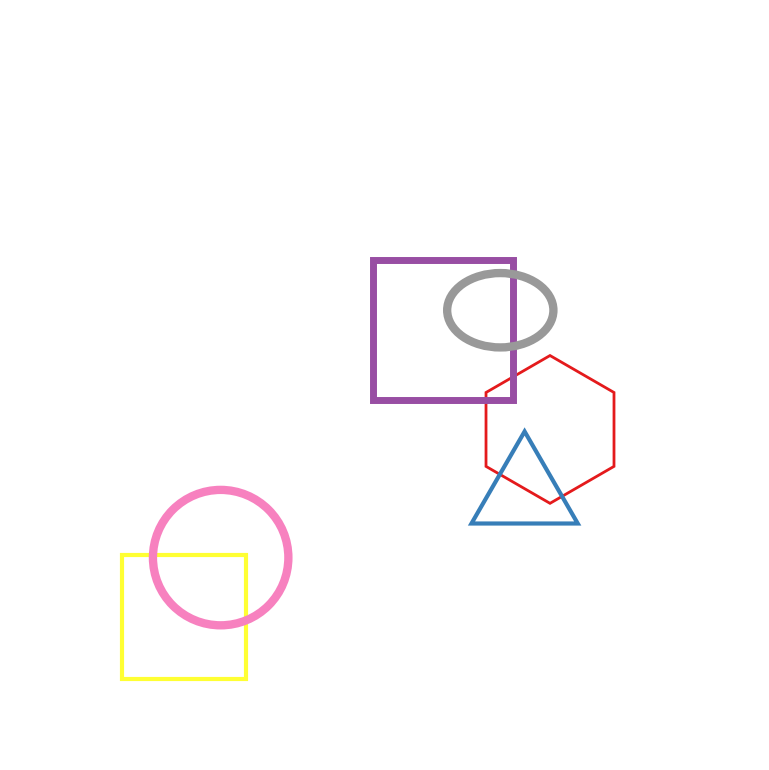[{"shape": "hexagon", "thickness": 1, "radius": 0.48, "center": [0.714, 0.442]}, {"shape": "triangle", "thickness": 1.5, "radius": 0.4, "center": [0.681, 0.36]}, {"shape": "square", "thickness": 2.5, "radius": 0.45, "center": [0.575, 0.572]}, {"shape": "square", "thickness": 1.5, "radius": 0.4, "center": [0.239, 0.199]}, {"shape": "circle", "thickness": 3, "radius": 0.44, "center": [0.287, 0.276]}, {"shape": "oval", "thickness": 3, "radius": 0.34, "center": [0.65, 0.597]}]